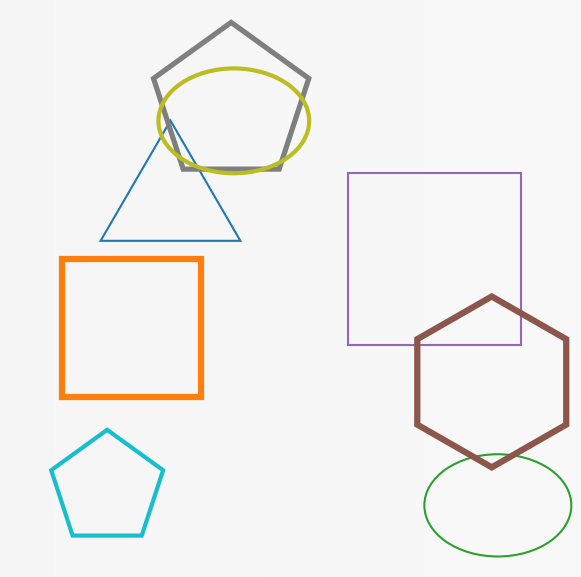[{"shape": "triangle", "thickness": 1, "radius": 0.69, "center": [0.293, 0.652]}, {"shape": "square", "thickness": 3, "radius": 0.6, "center": [0.227, 0.431]}, {"shape": "oval", "thickness": 1, "radius": 0.63, "center": [0.857, 0.124]}, {"shape": "square", "thickness": 1, "radius": 0.74, "center": [0.747, 0.55]}, {"shape": "hexagon", "thickness": 3, "radius": 0.74, "center": [0.846, 0.338]}, {"shape": "pentagon", "thickness": 2.5, "radius": 0.7, "center": [0.398, 0.82]}, {"shape": "oval", "thickness": 2, "radius": 0.65, "center": [0.402, 0.79]}, {"shape": "pentagon", "thickness": 2, "radius": 0.51, "center": [0.184, 0.154]}]